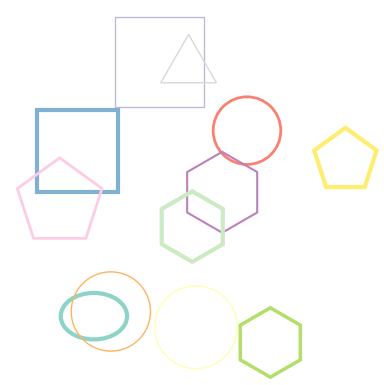[{"shape": "oval", "thickness": 3, "radius": 0.43, "center": [0.244, 0.179]}, {"shape": "circle", "thickness": 1, "radius": 0.54, "center": [0.509, 0.15]}, {"shape": "square", "thickness": 1, "radius": 0.58, "center": [0.414, 0.839]}, {"shape": "circle", "thickness": 2, "radius": 0.44, "center": [0.641, 0.661]}, {"shape": "square", "thickness": 3, "radius": 0.53, "center": [0.201, 0.608]}, {"shape": "circle", "thickness": 1, "radius": 0.51, "center": [0.288, 0.191]}, {"shape": "hexagon", "thickness": 2.5, "radius": 0.45, "center": [0.702, 0.11]}, {"shape": "pentagon", "thickness": 2, "radius": 0.58, "center": [0.155, 0.474]}, {"shape": "triangle", "thickness": 1, "radius": 0.42, "center": [0.49, 0.827]}, {"shape": "hexagon", "thickness": 1.5, "radius": 0.53, "center": [0.577, 0.501]}, {"shape": "hexagon", "thickness": 3, "radius": 0.46, "center": [0.499, 0.411]}, {"shape": "pentagon", "thickness": 3, "radius": 0.43, "center": [0.897, 0.583]}]